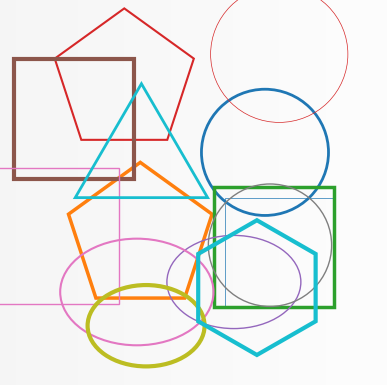[{"shape": "circle", "thickness": 2, "radius": 0.82, "center": [0.684, 0.604]}, {"shape": "square", "thickness": 0.5, "radius": 0.71, "center": [0.722, 0.344]}, {"shape": "pentagon", "thickness": 2.5, "radius": 0.97, "center": [0.362, 0.383]}, {"shape": "square", "thickness": 2.5, "radius": 0.78, "center": [0.706, 0.358]}, {"shape": "circle", "thickness": 0.5, "radius": 0.89, "center": [0.721, 0.859]}, {"shape": "pentagon", "thickness": 1.5, "radius": 0.94, "center": [0.321, 0.789]}, {"shape": "oval", "thickness": 1, "radius": 0.86, "center": [0.604, 0.268]}, {"shape": "square", "thickness": 3, "radius": 0.78, "center": [0.191, 0.691]}, {"shape": "square", "thickness": 1, "radius": 0.89, "center": [0.131, 0.387]}, {"shape": "oval", "thickness": 1.5, "radius": 0.99, "center": [0.353, 0.242]}, {"shape": "circle", "thickness": 1, "radius": 0.8, "center": [0.697, 0.363]}, {"shape": "oval", "thickness": 3, "radius": 0.75, "center": [0.377, 0.154]}, {"shape": "triangle", "thickness": 2, "radius": 0.99, "center": [0.365, 0.585]}, {"shape": "hexagon", "thickness": 3, "radius": 0.87, "center": [0.663, 0.253]}]